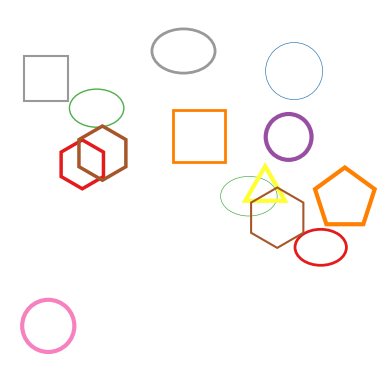[{"shape": "oval", "thickness": 2, "radius": 0.33, "center": [0.833, 0.358]}, {"shape": "hexagon", "thickness": 2.5, "radius": 0.32, "center": [0.214, 0.573]}, {"shape": "circle", "thickness": 0.5, "radius": 0.37, "center": [0.764, 0.815]}, {"shape": "oval", "thickness": 0.5, "radius": 0.37, "center": [0.646, 0.49]}, {"shape": "oval", "thickness": 1, "radius": 0.35, "center": [0.251, 0.719]}, {"shape": "circle", "thickness": 3, "radius": 0.3, "center": [0.75, 0.644]}, {"shape": "pentagon", "thickness": 3, "radius": 0.41, "center": [0.896, 0.483]}, {"shape": "square", "thickness": 2, "radius": 0.34, "center": [0.517, 0.648]}, {"shape": "triangle", "thickness": 3, "radius": 0.3, "center": [0.689, 0.508]}, {"shape": "hexagon", "thickness": 2.5, "radius": 0.35, "center": [0.266, 0.602]}, {"shape": "hexagon", "thickness": 1.5, "radius": 0.39, "center": [0.72, 0.435]}, {"shape": "circle", "thickness": 3, "radius": 0.34, "center": [0.125, 0.154]}, {"shape": "square", "thickness": 1.5, "radius": 0.29, "center": [0.12, 0.796]}, {"shape": "oval", "thickness": 2, "radius": 0.41, "center": [0.477, 0.867]}]